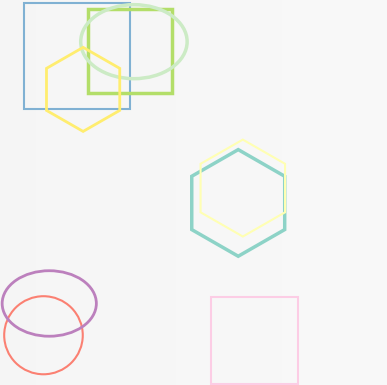[{"shape": "hexagon", "thickness": 2.5, "radius": 0.69, "center": [0.615, 0.473]}, {"shape": "hexagon", "thickness": 1.5, "radius": 0.63, "center": [0.627, 0.512]}, {"shape": "circle", "thickness": 1.5, "radius": 0.51, "center": [0.112, 0.129]}, {"shape": "square", "thickness": 1.5, "radius": 0.69, "center": [0.198, 0.856]}, {"shape": "square", "thickness": 2.5, "radius": 0.54, "center": [0.335, 0.867]}, {"shape": "square", "thickness": 1.5, "radius": 0.56, "center": [0.657, 0.115]}, {"shape": "oval", "thickness": 2, "radius": 0.61, "center": [0.127, 0.212]}, {"shape": "oval", "thickness": 2.5, "radius": 0.69, "center": [0.346, 0.892]}, {"shape": "hexagon", "thickness": 2, "radius": 0.55, "center": [0.214, 0.768]}]